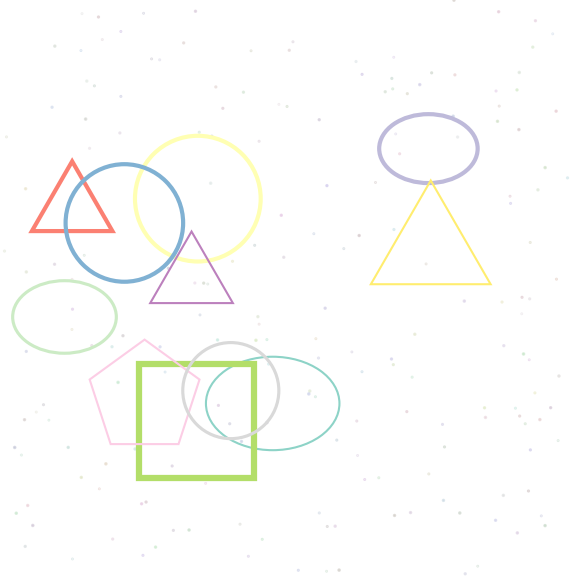[{"shape": "oval", "thickness": 1, "radius": 0.58, "center": [0.472, 0.301]}, {"shape": "circle", "thickness": 2, "radius": 0.54, "center": [0.343, 0.655]}, {"shape": "oval", "thickness": 2, "radius": 0.43, "center": [0.742, 0.742]}, {"shape": "triangle", "thickness": 2, "radius": 0.4, "center": [0.125, 0.639]}, {"shape": "circle", "thickness": 2, "radius": 0.51, "center": [0.215, 0.613]}, {"shape": "square", "thickness": 3, "radius": 0.49, "center": [0.34, 0.27]}, {"shape": "pentagon", "thickness": 1, "radius": 0.5, "center": [0.25, 0.311]}, {"shape": "circle", "thickness": 1.5, "radius": 0.42, "center": [0.4, 0.323]}, {"shape": "triangle", "thickness": 1, "radius": 0.41, "center": [0.332, 0.516]}, {"shape": "oval", "thickness": 1.5, "radius": 0.45, "center": [0.112, 0.45]}, {"shape": "triangle", "thickness": 1, "radius": 0.6, "center": [0.746, 0.567]}]